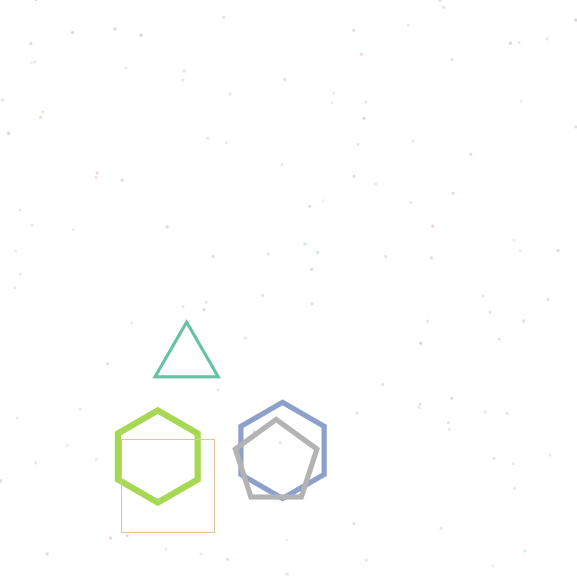[{"shape": "triangle", "thickness": 1.5, "radius": 0.32, "center": [0.323, 0.378]}, {"shape": "hexagon", "thickness": 2.5, "radius": 0.42, "center": [0.489, 0.219]}, {"shape": "hexagon", "thickness": 3, "radius": 0.4, "center": [0.273, 0.209]}, {"shape": "square", "thickness": 0.5, "radius": 0.4, "center": [0.289, 0.159]}, {"shape": "pentagon", "thickness": 2.5, "radius": 0.37, "center": [0.478, 0.199]}]